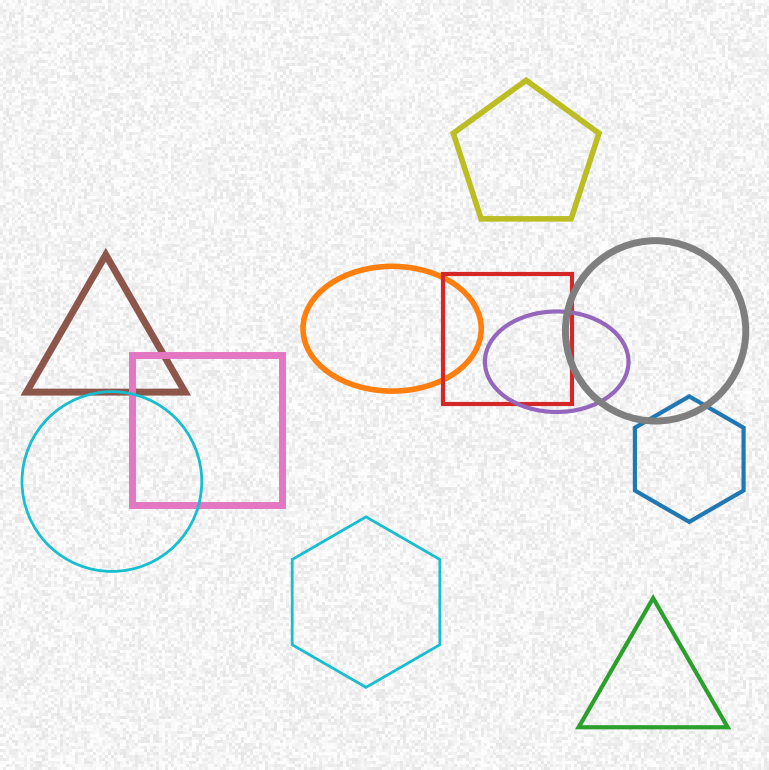[{"shape": "hexagon", "thickness": 1.5, "radius": 0.41, "center": [0.895, 0.404]}, {"shape": "oval", "thickness": 2, "radius": 0.58, "center": [0.509, 0.573]}, {"shape": "triangle", "thickness": 1.5, "radius": 0.56, "center": [0.848, 0.111]}, {"shape": "square", "thickness": 1.5, "radius": 0.42, "center": [0.659, 0.559]}, {"shape": "oval", "thickness": 1.5, "radius": 0.47, "center": [0.723, 0.53]}, {"shape": "triangle", "thickness": 2.5, "radius": 0.59, "center": [0.137, 0.55]}, {"shape": "square", "thickness": 2.5, "radius": 0.49, "center": [0.268, 0.441]}, {"shape": "circle", "thickness": 2.5, "radius": 0.59, "center": [0.851, 0.57]}, {"shape": "pentagon", "thickness": 2, "radius": 0.5, "center": [0.683, 0.796]}, {"shape": "circle", "thickness": 1, "radius": 0.58, "center": [0.145, 0.375]}, {"shape": "hexagon", "thickness": 1, "radius": 0.55, "center": [0.475, 0.218]}]